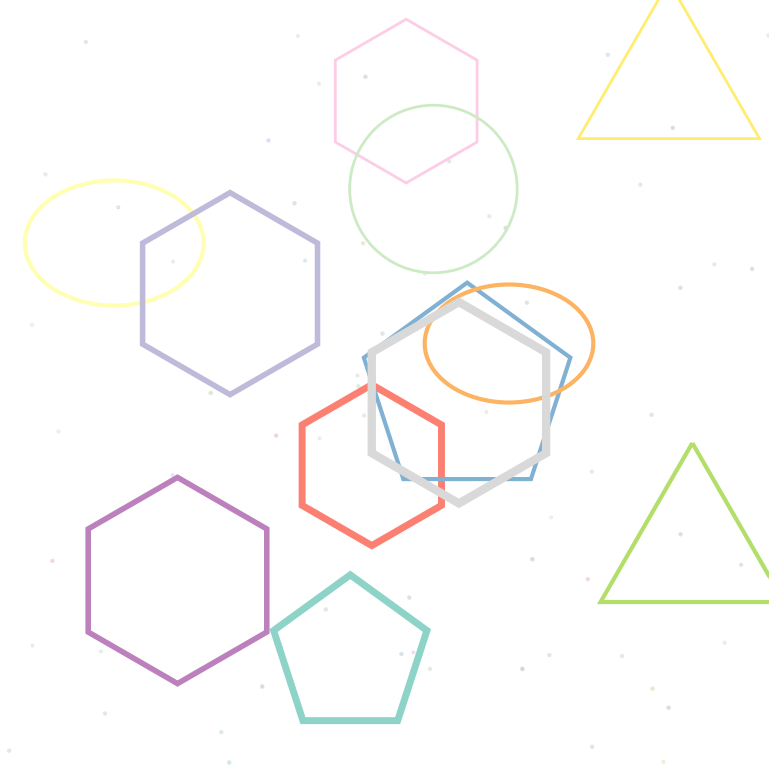[{"shape": "pentagon", "thickness": 2.5, "radius": 0.52, "center": [0.455, 0.149]}, {"shape": "oval", "thickness": 1.5, "radius": 0.58, "center": [0.148, 0.684]}, {"shape": "hexagon", "thickness": 2, "radius": 0.66, "center": [0.299, 0.619]}, {"shape": "hexagon", "thickness": 2.5, "radius": 0.52, "center": [0.483, 0.396]}, {"shape": "pentagon", "thickness": 1.5, "radius": 0.7, "center": [0.607, 0.492]}, {"shape": "oval", "thickness": 1.5, "radius": 0.55, "center": [0.661, 0.554]}, {"shape": "triangle", "thickness": 1.5, "radius": 0.69, "center": [0.899, 0.287]}, {"shape": "hexagon", "thickness": 1, "radius": 0.53, "center": [0.528, 0.869]}, {"shape": "hexagon", "thickness": 3, "radius": 0.65, "center": [0.596, 0.477]}, {"shape": "hexagon", "thickness": 2, "radius": 0.67, "center": [0.231, 0.246]}, {"shape": "circle", "thickness": 1, "radius": 0.54, "center": [0.563, 0.755]}, {"shape": "triangle", "thickness": 1, "radius": 0.68, "center": [0.869, 0.888]}]